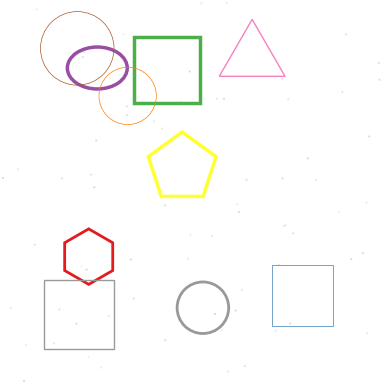[{"shape": "hexagon", "thickness": 2, "radius": 0.36, "center": [0.23, 0.333]}, {"shape": "square", "thickness": 0.5, "radius": 0.39, "center": [0.785, 0.232]}, {"shape": "square", "thickness": 2.5, "radius": 0.43, "center": [0.434, 0.819]}, {"shape": "oval", "thickness": 2.5, "radius": 0.39, "center": [0.253, 0.823]}, {"shape": "circle", "thickness": 0.5, "radius": 0.37, "center": [0.332, 0.751]}, {"shape": "pentagon", "thickness": 2.5, "radius": 0.46, "center": [0.473, 0.565]}, {"shape": "circle", "thickness": 0.5, "radius": 0.48, "center": [0.201, 0.874]}, {"shape": "triangle", "thickness": 1, "radius": 0.49, "center": [0.655, 0.851]}, {"shape": "square", "thickness": 1, "radius": 0.45, "center": [0.205, 0.183]}, {"shape": "circle", "thickness": 2, "radius": 0.33, "center": [0.527, 0.201]}]